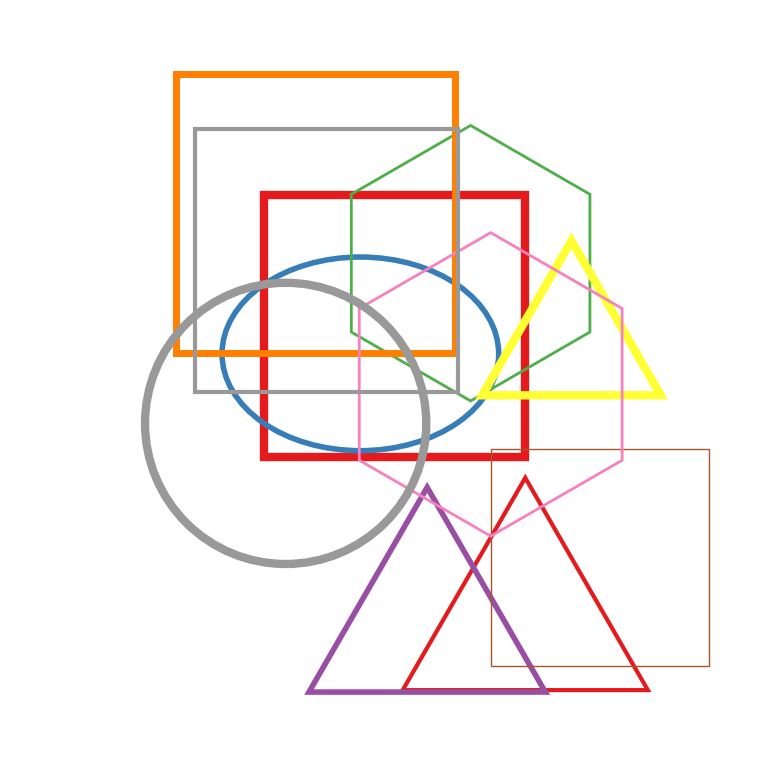[{"shape": "square", "thickness": 3, "radius": 0.85, "center": [0.512, 0.577]}, {"shape": "triangle", "thickness": 1.5, "radius": 0.92, "center": [0.682, 0.196]}, {"shape": "oval", "thickness": 2, "radius": 0.9, "center": [0.468, 0.54]}, {"shape": "hexagon", "thickness": 1, "radius": 0.89, "center": [0.611, 0.658]}, {"shape": "triangle", "thickness": 2, "radius": 0.89, "center": [0.555, 0.19]}, {"shape": "square", "thickness": 2.5, "radius": 0.91, "center": [0.41, 0.723]}, {"shape": "triangle", "thickness": 3, "radius": 0.67, "center": [0.742, 0.554]}, {"shape": "square", "thickness": 0.5, "radius": 0.71, "center": [0.779, 0.276]}, {"shape": "hexagon", "thickness": 1, "radius": 0.99, "center": [0.637, 0.501]}, {"shape": "square", "thickness": 1.5, "radius": 0.85, "center": [0.424, 0.662]}, {"shape": "circle", "thickness": 3, "radius": 0.91, "center": [0.371, 0.45]}]